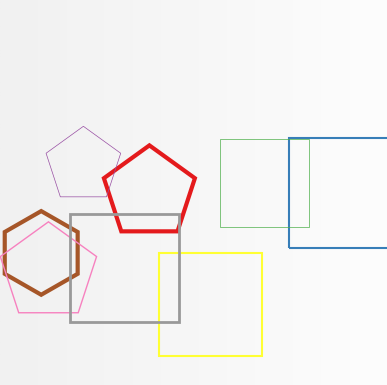[{"shape": "pentagon", "thickness": 3, "radius": 0.62, "center": [0.386, 0.499]}, {"shape": "square", "thickness": 1.5, "radius": 0.71, "center": [0.889, 0.498]}, {"shape": "square", "thickness": 0.5, "radius": 0.57, "center": [0.684, 0.524]}, {"shape": "pentagon", "thickness": 0.5, "radius": 0.51, "center": [0.215, 0.571]}, {"shape": "square", "thickness": 1.5, "radius": 0.67, "center": [0.543, 0.209]}, {"shape": "hexagon", "thickness": 3, "radius": 0.54, "center": [0.106, 0.343]}, {"shape": "pentagon", "thickness": 1, "radius": 0.65, "center": [0.125, 0.293]}, {"shape": "square", "thickness": 2, "radius": 0.71, "center": [0.321, 0.304]}]